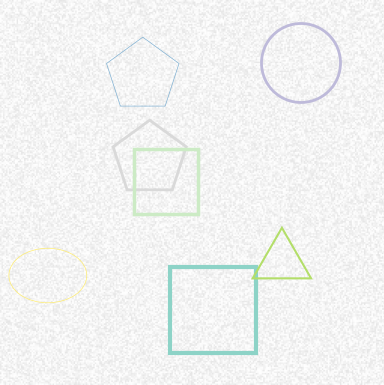[{"shape": "square", "thickness": 3, "radius": 0.56, "center": [0.553, 0.195]}, {"shape": "circle", "thickness": 2, "radius": 0.51, "center": [0.782, 0.836]}, {"shape": "pentagon", "thickness": 0.5, "radius": 0.49, "center": [0.371, 0.805]}, {"shape": "triangle", "thickness": 1.5, "radius": 0.44, "center": [0.732, 0.321]}, {"shape": "pentagon", "thickness": 2, "radius": 0.5, "center": [0.389, 0.588]}, {"shape": "square", "thickness": 2.5, "radius": 0.42, "center": [0.431, 0.529]}, {"shape": "oval", "thickness": 0.5, "radius": 0.51, "center": [0.124, 0.284]}]